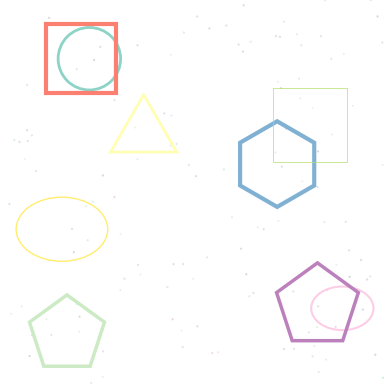[{"shape": "circle", "thickness": 2, "radius": 0.41, "center": [0.232, 0.847]}, {"shape": "triangle", "thickness": 2, "radius": 0.5, "center": [0.373, 0.655]}, {"shape": "square", "thickness": 3, "radius": 0.45, "center": [0.21, 0.848]}, {"shape": "hexagon", "thickness": 3, "radius": 0.56, "center": [0.72, 0.574]}, {"shape": "square", "thickness": 0.5, "radius": 0.48, "center": [0.805, 0.676]}, {"shape": "oval", "thickness": 1.5, "radius": 0.4, "center": [0.889, 0.199]}, {"shape": "pentagon", "thickness": 2.5, "radius": 0.56, "center": [0.825, 0.205]}, {"shape": "pentagon", "thickness": 2.5, "radius": 0.51, "center": [0.174, 0.132]}, {"shape": "oval", "thickness": 1, "radius": 0.59, "center": [0.161, 0.405]}]